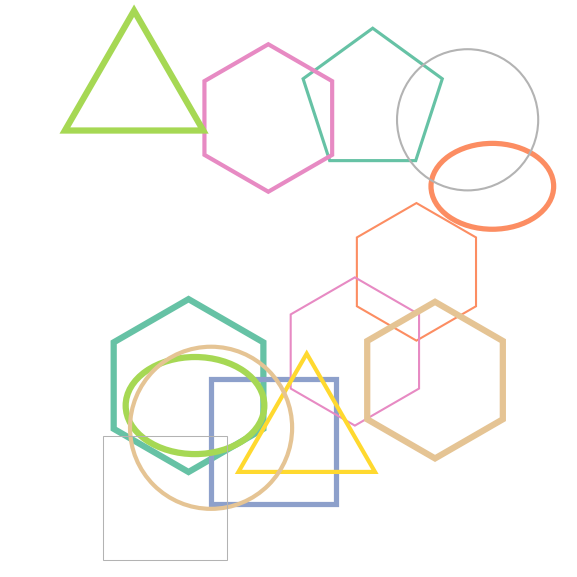[{"shape": "hexagon", "thickness": 3, "radius": 0.75, "center": [0.326, 0.331]}, {"shape": "pentagon", "thickness": 1.5, "radius": 0.63, "center": [0.645, 0.824]}, {"shape": "hexagon", "thickness": 1, "radius": 0.6, "center": [0.721, 0.528]}, {"shape": "oval", "thickness": 2.5, "radius": 0.53, "center": [0.853, 0.677]}, {"shape": "square", "thickness": 2.5, "radius": 0.54, "center": [0.474, 0.234]}, {"shape": "hexagon", "thickness": 2, "radius": 0.64, "center": [0.465, 0.795]}, {"shape": "hexagon", "thickness": 1, "radius": 0.64, "center": [0.615, 0.391]}, {"shape": "triangle", "thickness": 3, "radius": 0.69, "center": [0.232, 0.842]}, {"shape": "oval", "thickness": 3, "radius": 0.6, "center": [0.338, 0.297]}, {"shape": "triangle", "thickness": 2, "radius": 0.68, "center": [0.531, 0.25]}, {"shape": "hexagon", "thickness": 3, "radius": 0.68, "center": [0.753, 0.341]}, {"shape": "circle", "thickness": 2, "radius": 0.7, "center": [0.365, 0.258]}, {"shape": "square", "thickness": 0.5, "radius": 0.54, "center": [0.285, 0.137]}, {"shape": "circle", "thickness": 1, "radius": 0.61, "center": [0.81, 0.792]}]